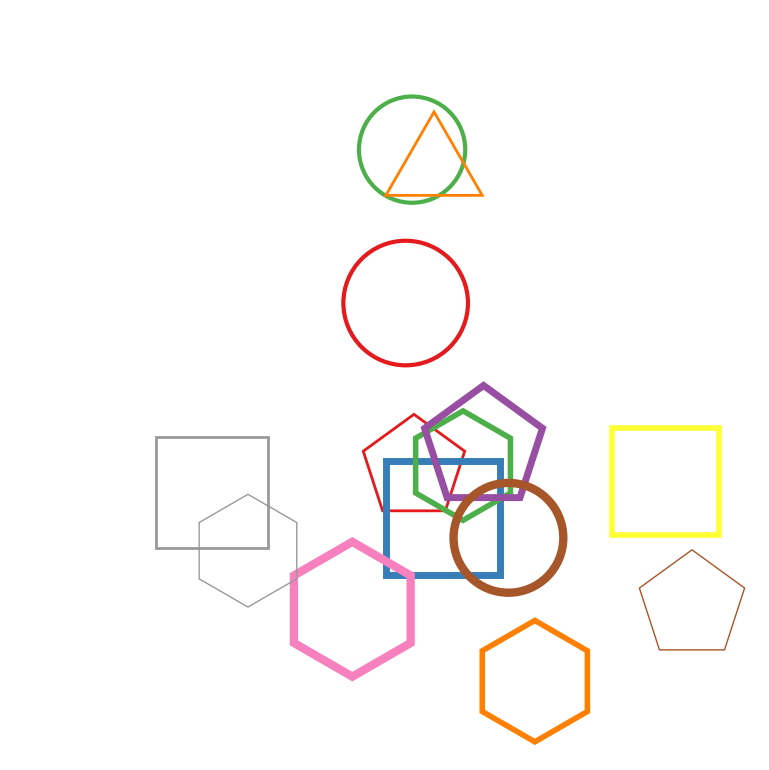[{"shape": "pentagon", "thickness": 1, "radius": 0.35, "center": [0.538, 0.393]}, {"shape": "circle", "thickness": 1.5, "radius": 0.4, "center": [0.527, 0.606]}, {"shape": "square", "thickness": 2.5, "radius": 0.37, "center": [0.576, 0.327]}, {"shape": "circle", "thickness": 1.5, "radius": 0.34, "center": [0.535, 0.806]}, {"shape": "hexagon", "thickness": 2, "radius": 0.36, "center": [0.601, 0.395]}, {"shape": "pentagon", "thickness": 2.5, "radius": 0.4, "center": [0.628, 0.419]}, {"shape": "hexagon", "thickness": 2, "radius": 0.39, "center": [0.695, 0.115]}, {"shape": "triangle", "thickness": 1, "radius": 0.36, "center": [0.564, 0.782]}, {"shape": "square", "thickness": 2, "radius": 0.35, "center": [0.865, 0.374]}, {"shape": "pentagon", "thickness": 0.5, "radius": 0.36, "center": [0.899, 0.214]}, {"shape": "circle", "thickness": 3, "radius": 0.36, "center": [0.66, 0.302]}, {"shape": "hexagon", "thickness": 3, "radius": 0.44, "center": [0.458, 0.209]}, {"shape": "square", "thickness": 1, "radius": 0.36, "center": [0.275, 0.36]}, {"shape": "hexagon", "thickness": 0.5, "radius": 0.37, "center": [0.322, 0.285]}]